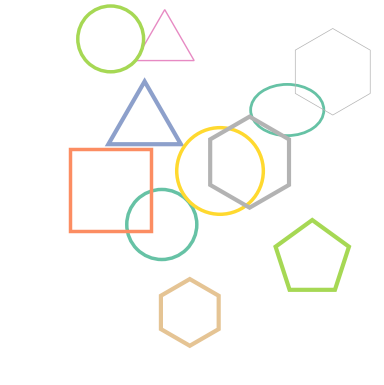[{"shape": "circle", "thickness": 2.5, "radius": 0.45, "center": [0.42, 0.417]}, {"shape": "oval", "thickness": 2, "radius": 0.48, "center": [0.746, 0.714]}, {"shape": "square", "thickness": 2.5, "radius": 0.53, "center": [0.287, 0.507]}, {"shape": "triangle", "thickness": 3, "radius": 0.54, "center": [0.376, 0.68]}, {"shape": "triangle", "thickness": 1, "radius": 0.44, "center": [0.428, 0.887]}, {"shape": "pentagon", "thickness": 3, "radius": 0.5, "center": [0.811, 0.328]}, {"shape": "circle", "thickness": 2.5, "radius": 0.43, "center": [0.287, 0.899]}, {"shape": "circle", "thickness": 2.5, "radius": 0.56, "center": [0.571, 0.556]}, {"shape": "hexagon", "thickness": 3, "radius": 0.43, "center": [0.493, 0.189]}, {"shape": "hexagon", "thickness": 3, "radius": 0.59, "center": [0.648, 0.579]}, {"shape": "hexagon", "thickness": 0.5, "radius": 0.56, "center": [0.864, 0.814]}]